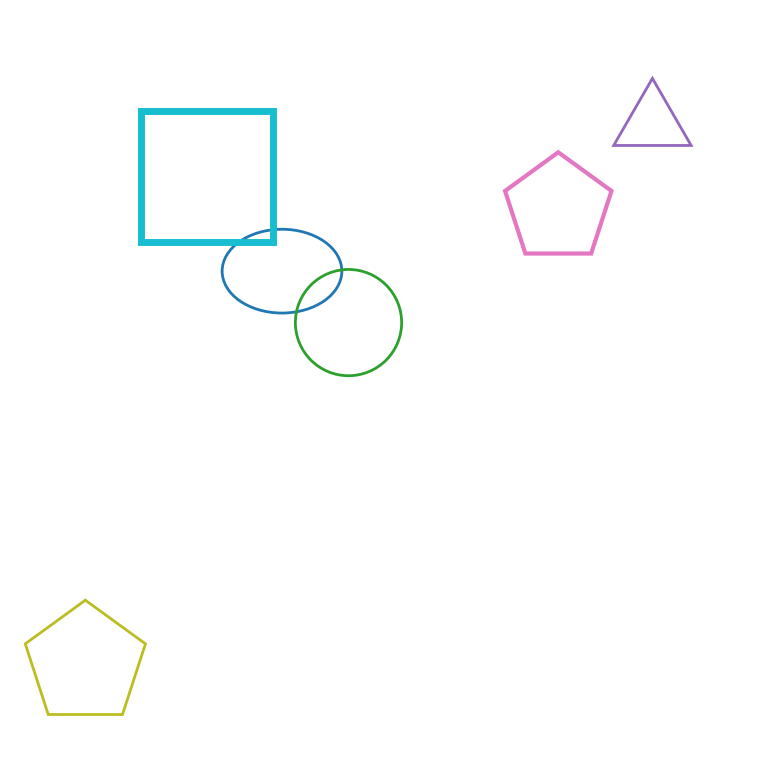[{"shape": "oval", "thickness": 1, "radius": 0.39, "center": [0.366, 0.648]}, {"shape": "circle", "thickness": 1, "radius": 0.35, "center": [0.453, 0.581]}, {"shape": "triangle", "thickness": 1, "radius": 0.29, "center": [0.847, 0.84]}, {"shape": "pentagon", "thickness": 1.5, "radius": 0.36, "center": [0.725, 0.73]}, {"shape": "pentagon", "thickness": 1, "radius": 0.41, "center": [0.111, 0.138]}, {"shape": "square", "thickness": 2.5, "radius": 0.43, "center": [0.269, 0.771]}]